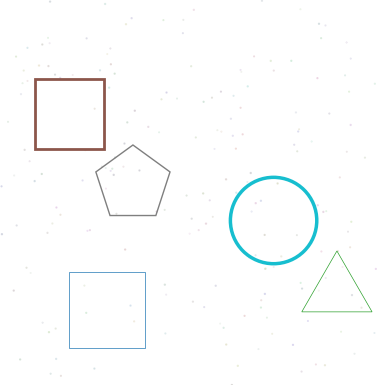[{"shape": "square", "thickness": 0.5, "radius": 0.5, "center": [0.278, 0.195]}, {"shape": "triangle", "thickness": 0.5, "radius": 0.53, "center": [0.875, 0.243]}, {"shape": "square", "thickness": 2, "radius": 0.45, "center": [0.18, 0.704]}, {"shape": "pentagon", "thickness": 1, "radius": 0.51, "center": [0.345, 0.522]}, {"shape": "circle", "thickness": 2.5, "radius": 0.56, "center": [0.711, 0.427]}]